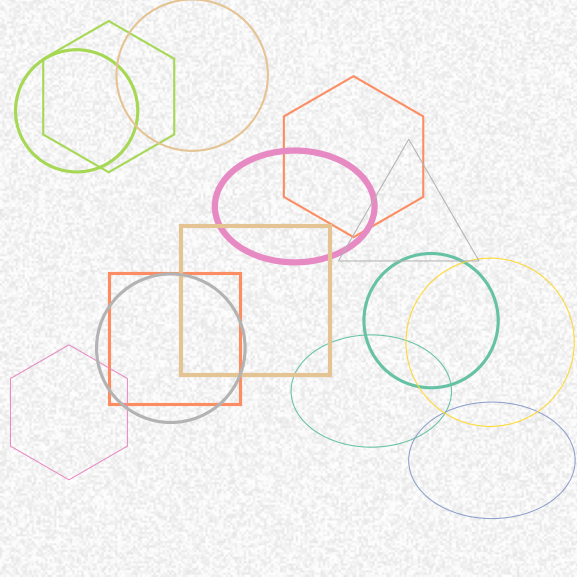[{"shape": "circle", "thickness": 1.5, "radius": 0.58, "center": [0.746, 0.444]}, {"shape": "oval", "thickness": 0.5, "radius": 0.69, "center": [0.643, 0.322]}, {"shape": "hexagon", "thickness": 1, "radius": 0.7, "center": [0.612, 0.728]}, {"shape": "square", "thickness": 1.5, "radius": 0.57, "center": [0.302, 0.413]}, {"shape": "oval", "thickness": 0.5, "radius": 0.72, "center": [0.852, 0.202]}, {"shape": "hexagon", "thickness": 0.5, "radius": 0.58, "center": [0.119, 0.285]}, {"shape": "oval", "thickness": 3, "radius": 0.69, "center": [0.51, 0.642]}, {"shape": "circle", "thickness": 1.5, "radius": 0.53, "center": [0.133, 0.807]}, {"shape": "hexagon", "thickness": 1, "radius": 0.65, "center": [0.188, 0.832]}, {"shape": "circle", "thickness": 0.5, "radius": 0.73, "center": [0.849, 0.406]}, {"shape": "square", "thickness": 2, "radius": 0.64, "center": [0.442, 0.479]}, {"shape": "circle", "thickness": 1, "radius": 0.66, "center": [0.333, 0.869]}, {"shape": "triangle", "thickness": 0.5, "radius": 0.7, "center": [0.708, 0.618]}, {"shape": "circle", "thickness": 1.5, "radius": 0.64, "center": [0.296, 0.396]}]